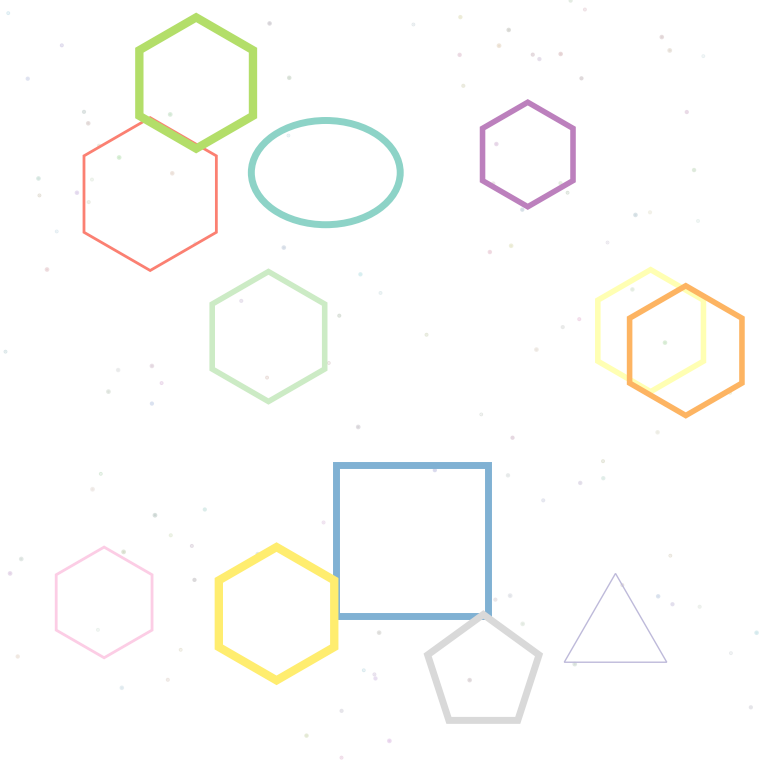[{"shape": "oval", "thickness": 2.5, "radius": 0.48, "center": [0.423, 0.776]}, {"shape": "hexagon", "thickness": 2, "radius": 0.4, "center": [0.845, 0.571]}, {"shape": "triangle", "thickness": 0.5, "radius": 0.38, "center": [0.799, 0.178]}, {"shape": "hexagon", "thickness": 1, "radius": 0.5, "center": [0.195, 0.748]}, {"shape": "square", "thickness": 2.5, "radius": 0.49, "center": [0.535, 0.298]}, {"shape": "hexagon", "thickness": 2, "radius": 0.42, "center": [0.891, 0.545]}, {"shape": "hexagon", "thickness": 3, "radius": 0.43, "center": [0.255, 0.892]}, {"shape": "hexagon", "thickness": 1, "radius": 0.36, "center": [0.135, 0.218]}, {"shape": "pentagon", "thickness": 2.5, "radius": 0.38, "center": [0.628, 0.126]}, {"shape": "hexagon", "thickness": 2, "radius": 0.34, "center": [0.685, 0.799]}, {"shape": "hexagon", "thickness": 2, "radius": 0.42, "center": [0.349, 0.563]}, {"shape": "hexagon", "thickness": 3, "radius": 0.43, "center": [0.359, 0.203]}]